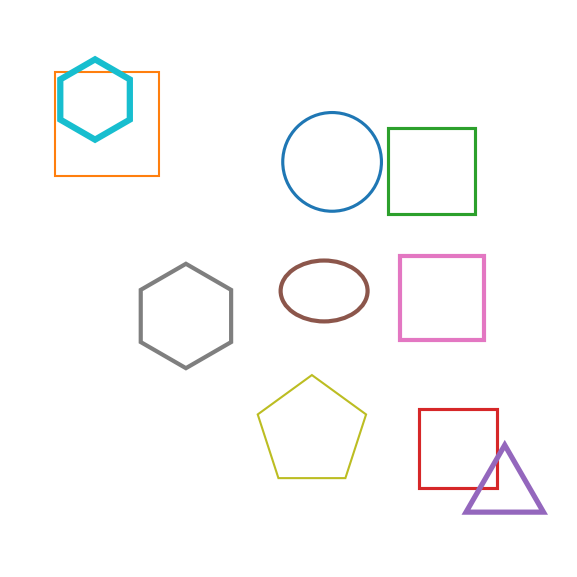[{"shape": "circle", "thickness": 1.5, "radius": 0.43, "center": [0.575, 0.719]}, {"shape": "square", "thickness": 1, "radius": 0.45, "center": [0.185, 0.785]}, {"shape": "square", "thickness": 1.5, "radius": 0.37, "center": [0.747, 0.703]}, {"shape": "square", "thickness": 1.5, "radius": 0.34, "center": [0.793, 0.223]}, {"shape": "triangle", "thickness": 2.5, "radius": 0.39, "center": [0.874, 0.151]}, {"shape": "oval", "thickness": 2, "radius": 0.38, "center": [0.561, 0.495]}, {"shape": "square", "thickness": 2, "radius": 0.36, "center": [0.766, 0.483]}, {"shape": "hexagon", "thickness": 2, "radius": 0.45, "center": [0.322, 0.452]}, {"shape": "pentagon", "thickness": 1, "radius": 0.49, "center": [0.54, 0.251]}, {"shape": "hexagon", "thickness": 3, "radius": 0.35, "center": [0.165, 0.827]}]